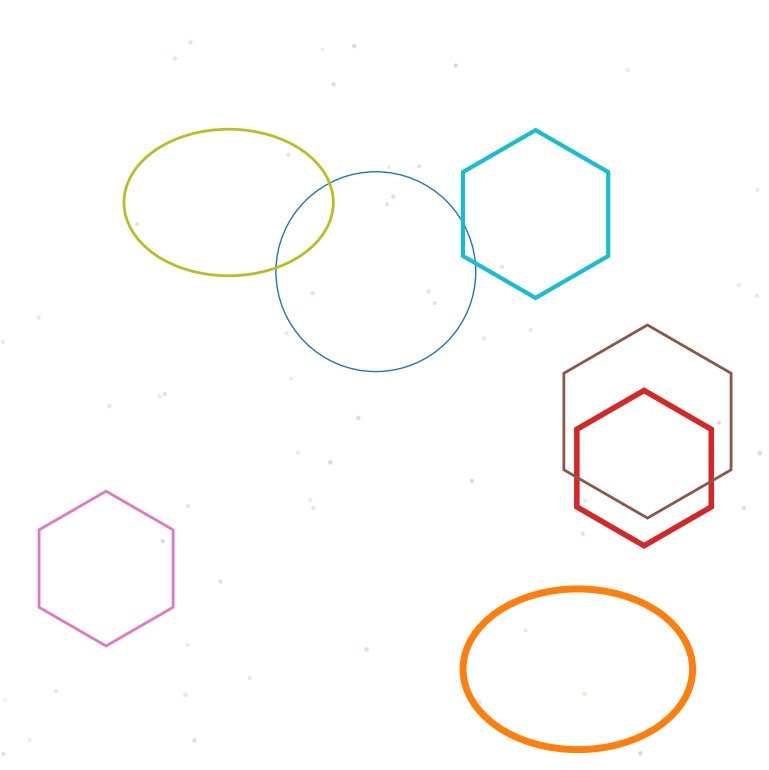[{"shape": "circle", "thickness": 0.5, "radius": 0.65, "center": [0.488, 0.647]}, {"shape": "oval", "thickness": 2.5, "radius": 0.75, "center": [0.75, 0.131]}, {"shape": "hexagon", "thickness": 2, "radius": 0.5, "center": [0.836, 0.392]}, {"shape": "hexagon", "thickness": 1, "radius": 0.63, "center": [0.841, 0.453]}, {"shape": "hexagon", "thickness": 1, "radius": 0.5, "center": [0.138, 0.262]}, {"shape": "oval", "thickness": 1, "radius": 0.68, "center": [0.297, 0.737]}, {"shape": "hexagon", "thickness": 1.5, "radius": 0.54, "center": [0.696, 0.722]}]